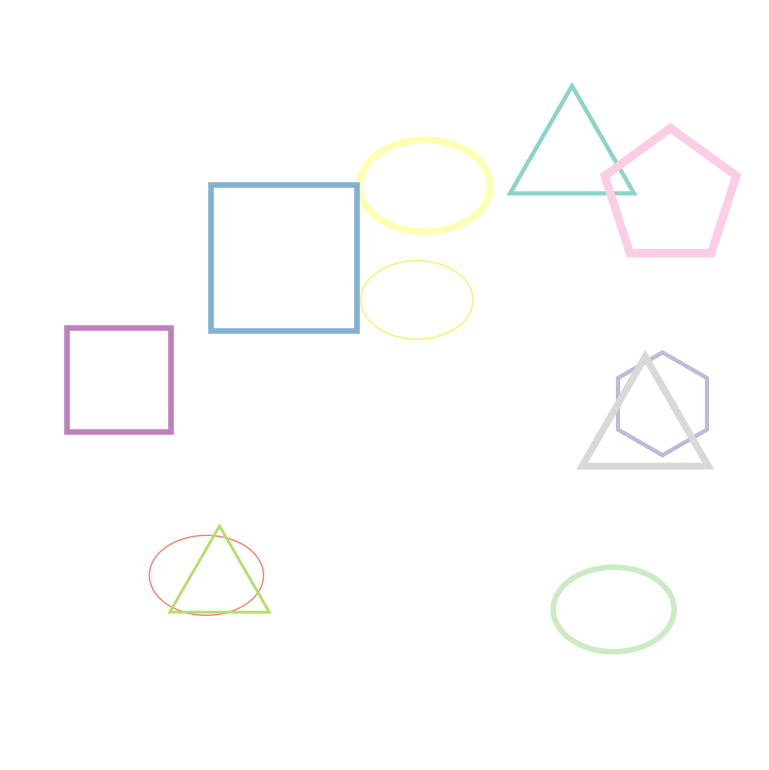[{"shape": "triangle", "thickness": 1.5, "radius": 0.47, "center": [0.743, 0.795]}, {"shape": "oval", "thickness": 2.5, "radius": 0.43, "center": [0.552, 0.759]}, {"shape": "hexagon", "thickness": 1.5, "radius": 0.33, "center": [0.86, 0.476]}, {"shape": "oval", "thickness": 0.5, "radius": 0.37, "center": [0.268, 0.253]}, {"shape": "square", "thickness": 2, "radius": 0.48, "center": [0.369, 0.665]}, {"shape": "triangle", "thickness": 1, "radius": 0.37, "center": [0.285, 0.242]}, {"shape": "pentagon", "thickness": 3, "radius": 0.45, "center": [0.871, 0.744]}, {"shape": "triangle", "thickness": 2.5, "radius": 0.47, "center": [0.838, 0.442]}, {"shape": "square", "thickness": 2, "radius": 0.34, "center": [0.154, 0.506]}, {"shape": "oval", "thickness": 2, "radius": 0.39, "center": [0.797, 0.208]}, {"shape": "oval", "thickness": 0.5, "radius": 0.36, "center": [0.542, 0.61]}]